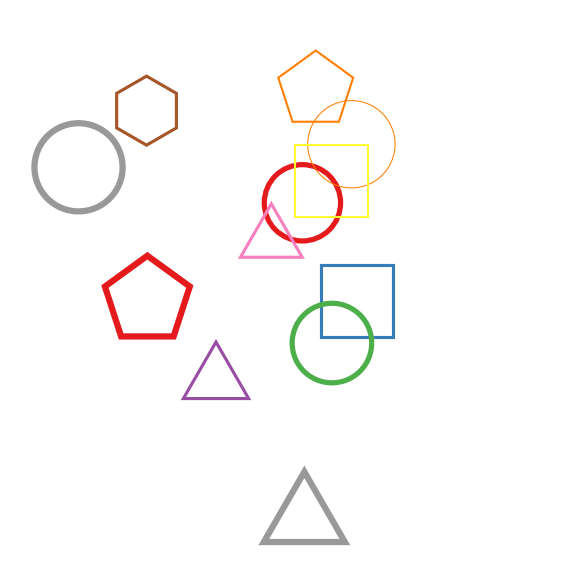[{"shape": "pentagon", "thickness": 3, "radius": 0.39, "center": [0.255, 0.479]}, {"shape": "circle", "thickness": 2.5, "radius": 0.33, "center": [0.524, 0.648]}, {"shape": "square", "thickness": 1.5, "radius": 0.31, "center": [0.618, 0.478]}, {"shape": "circle", "thickness": 2.5, "radius": 0.34, "center": [0.575, 0.405]}, {"shape": "triangle", "thickness": 1.5, "radius": 0.33, "center": [0.374, 0.342]}, {"shape": "circle", "thickness": 0.5, "radius": 0.38, "center": [0.608, 0.749]}, {"shape": "pentagon", "thickness": 1, "radius": 0.34, "center": [0.547, 0.843]}, {"shape": "square", "thickness": 1, "radius": 0.31, "center": [0.574, 0.686]}, {"shape": "hexagon", "thickness": 1.5, "radius": 0.3, "center": [0.254, 0.808]}, {"shape": "triangle", "thickness": 1.5, "radius": 0.31, "center": [0.47, 0.585]}, {"shape": "circle", "thickness": 3, "radius": 0.38, "center": [0.136, 0.709]}, {"shape": "triangle", "thickness": 3, "radius": 0.41, "center": [0.527, 0.101]}]